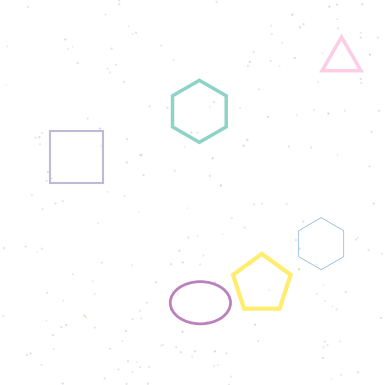[{"shape": "hexagon", "thickness": 2.5, "radius": 0.4, "center": [0.518, 0.711]}, {"shape": "square", "thickness": 1.5, "radius": 0.34, "center": [0.199, 0.592]}, {"shape": "hexagon", "thickness": 0.5, "radius": 0.34, "center": [0.834, 0.367]}, {"shape": "triangle", "thickness": 2.5, "radius": 0.29, "center": [0.887, 0.845]}, {"shape": "oval", "thickness": 2, "radius": 0.39, "center": [0.52, 0.214]}, {"shape": "pentagon", "thickness": 3, "radius": 0.39, "center": [0.68, 0.262]}]